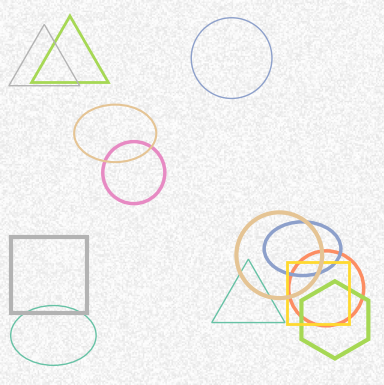[{"shape": "oval", "thickness": 1, "radius": 0.55, "center": [0.139, 0.129]}, {"shape": "triangle", "thickness": 1, "radius": 0.55, "center": [0.645, 0.217]}, {"shape": "circle", "thickness": 2.5, "radius": 0.49, "center": [0.847, 0.251]}, {"shape": "circle", "thickness": 1, "radius": 0.52, "center": [0.602, 0.849]}, {"shape": "oval", "thickness": 2.5, "radius": 0.5, "center": [0.786, 0.354]}, {"shape": "circle", "thickness": 2.5, "radius": 0.4, "center": [0.348, 0.552]}, {"shape": "hexagon", "thickness": 3, "radius": 0.5, "center": [0.87, 0.169]}, {"shape": "triangle", "thickness": 2, "radius": 0.58, "center": [0.182, 0.843]}, {"shape": "square", "thickness": 2, "radius": 0.4, "center": [0.827, 0.24]}, {"shape": "oval", "thickness": 1.5, "radius": 0.53, "center": [0.299, 0.654]}, {"shape": "circle", "thickness": 3, "radius": 0.56, "center": [0.725, 0.337]}, {"shape": "triangle", "thickness": 1, "radius": 0.53, "center": [0.115, 0.83]}, {"shape": "square", "thickness": 3, "radius": 0.49, "center": [0.127, 0.286]}]